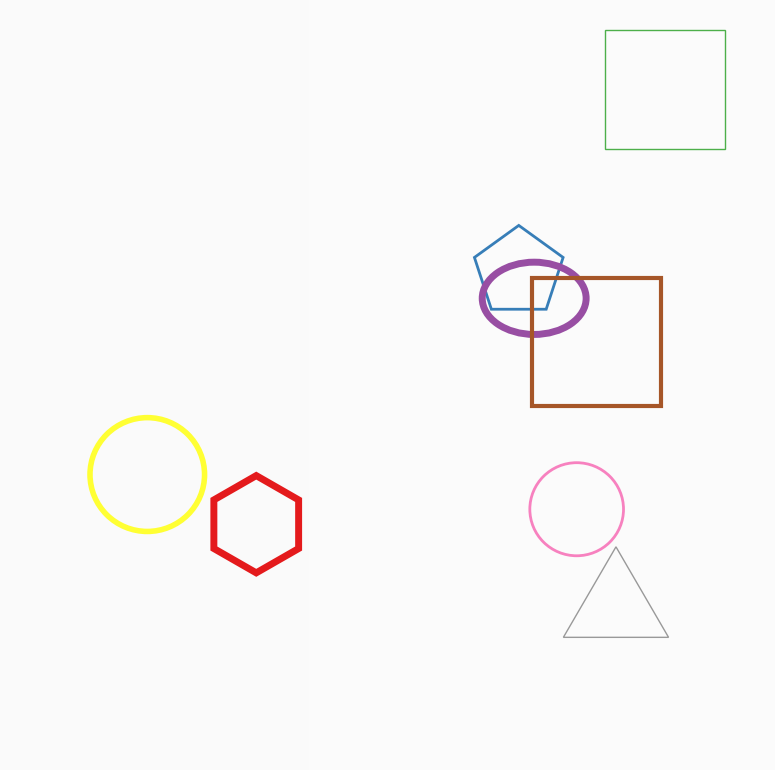[{"shape": "hexagon", "thickness": 2.5, "radius": 0.32, "center": [0.331, 0.319]}, {"shape": "pentagon", "thickness": 1, "radius": 0.3, "center": [0.669, 0.647]}, {"shape": "square", "thickness": 0.5, "radius": 0.39, "center": [0.859, 0.884]}, {"shape": "oval", "thickness": 2.5, "radius": 0.34, "center": [0.689, 0.613]}, {"shape": "circle", "thickness": 2, "radius": 0.37, "center": [0.19, 0.384]}, {"shape": "square", "thickness": 1.5, "radius": 0.41, "center": [0.77, 0.556]}, {"shape": "circle", "thickness": 1, "radius": 0.3, "center": [0.744, 0.339]}, {"shape": "triangle", "thickness": 0.5, "radius": 0.39, "center": [0.795, 0.211]}]